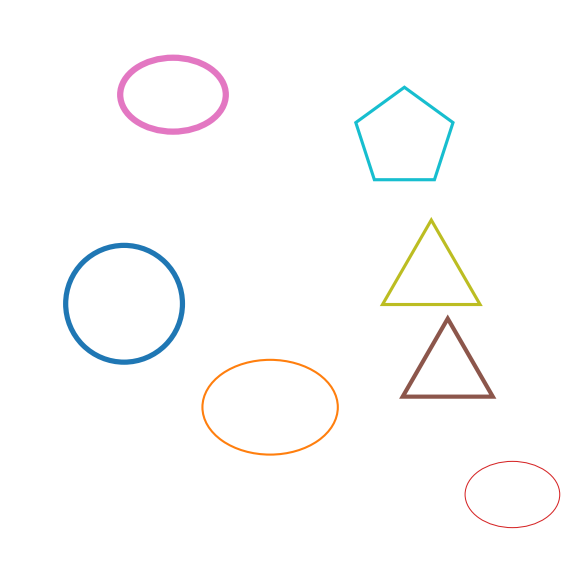[{"shape": "circle", "thickness": 2.5, "radius": 0.51, "center": [0.215, 0.473]}, {"shape": "oval", "thickness": 1, "radius": 0.59, "center": [0.468, 0.294]}, {"shape": "oval", "thickness": 0.5, "radius": 0.41, "center": [0.887, 0.143]}, {"shape": "triangle", "thickness": 2, "radius": 0.45, "center": [0.775, 0.357]}, {"shape": "oval", "thickness": 3, "radius": 0.46, "center": [0.3, 0.835]}, {"shape": "triangle", "thickness": 1.5, "radius": 0.49, "center": [0.747, 0.521]}, {"shape": "pentagon", "thickness": 1.5, "radius": 0.44, "center": [0.7, 0.76]}]